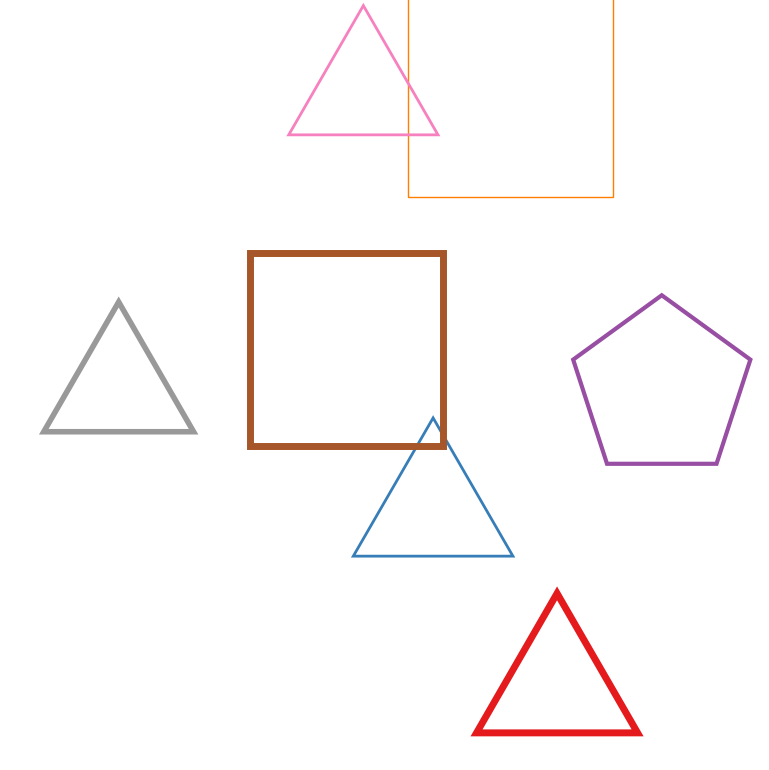[{"shape": "triangle", "thickness": 2.5, "radius": 0.6, "center": [0.723, 0.109]}, {"shape": "triangle", "thickness": 1, "radius": 0.6, "center": [0.562, 0.338]}, {"shape": "pentagon", "thickness": 1.5, "radius": 0.6, "center": [0.859, 0.496]}, {"shape": "square", "thickness": 0.5, "radius": 0.67, "center": [0.663, 0.877]}, {"shape": "square", "thickness": 2.5, "radius": 0.63, "center": [0.45, 0.546]}, {"shape": "triangle", "thickness": 1, "radius": 0.56, "center": [0.472, 0.881]}, {"shape": "triangle", "thickness": 2, "radius": 0.56, "center": [0.154, 0.495]}]